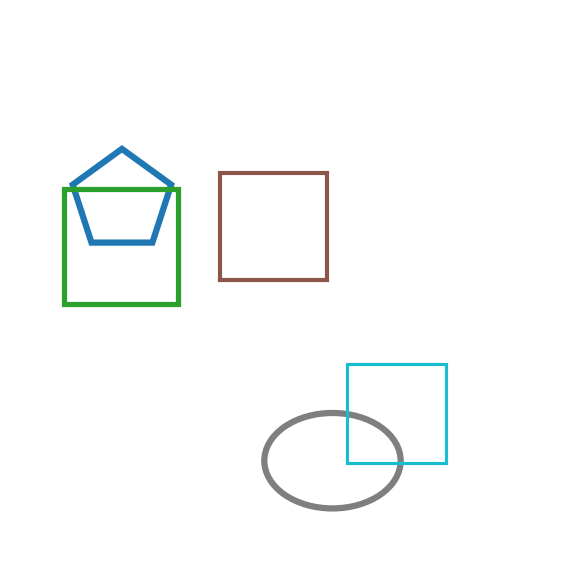[{"shape": "pentagon", "thickness": 3, "radius": 0.45, "center": [0.211, 0.652]}, {"shape": "square", "thickness": 2.5, "radius": 0.5, "center": [0.21, 0.572]}, {"shape": "square", "thickness": 2, "radius": 0.47, "center": [0.473, 0.607]}, {"shape": "oval", "thickness": 3, "radius": 0.59, "center": [0.576, 0.201]}, {"shape": "square", "thickness": 1.5, "radius": 0.43, "center": [0.687, 0.283]}]